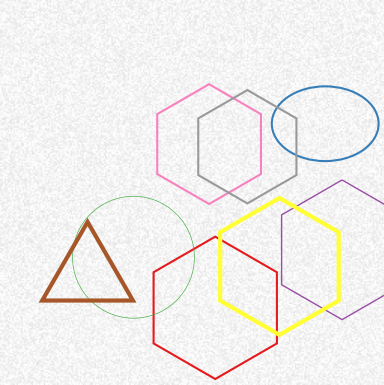[{"shape": "hexagon", "thickness": 1.5, "radius": 0.92, "center": [0.559, 0.2]}, {"shape": "oval", "thickness": 1.5, "radius": 0.69, "center": [0.845, 0.679]}, {"shape": "circle", "thickness": 0.5, "radius": 0.79, "center": [0.347, 0.332]}, {"shape": "hexagon", "thickness": 1, "radius": 0.91, "center": [0.889, 0.351]}, {"shape": "hexagon", "thickness": 3, "radius": 0.89, "center": [0.726, 0.308]}, {"shape": "triangle", "thickness": 3, "radius": 0.68, "center": [0.227, 0.287]}, {"shape": "hexagon", "thickness": 1.5, "radius": 0.78, "center": [0.543, 0.626]}, {"shape": "hexagon", "thickness": 1.5, "radius": 0.74, "center": [0.642, 0.619]}]